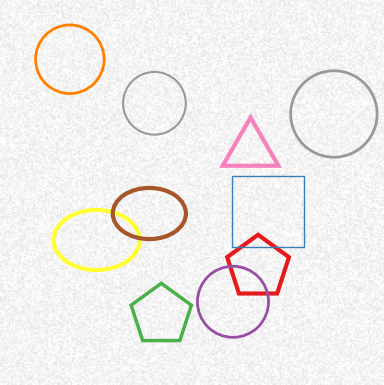[{"shape": "pentagon", "thickness": 3, "radius": 0.42, "center": [0.67, 0.306]}, {"shape": "square", "thickness": 1, "radius": 0.46, "center": [0.696, 0.45]}, {"shape": "pentagon", "thickness": 2.5, "radius": 0.41, "center": [0.419, 0.182]}, {"shape": "circle", "thickness": 2, "radius": 0.46, "center": [0.605, 0.216]}, {"shape": "circle", "thickness": 2, "radius": 0.45, "center": [0.181, 0.846]}, {"shape": "oval", "thickness": 3, "radius": 0.56, "center": [0.251, 0.377]}, {"shape": "oval", "thickness": 3, "radius": 0.47, "center": [0.388, 0.445]}, {"shape": "triangle", "thickness": 3, "radius": 0.42, "center": [0.651, 0.611]}, {"shape": "circle", "thickness": 1.5, "radius": 0.41, "center": [0.401, 0.732]}, {"shape": "circle", "thickness": 2, "radius": 0.56, "center": [0.867, 0.704]}]